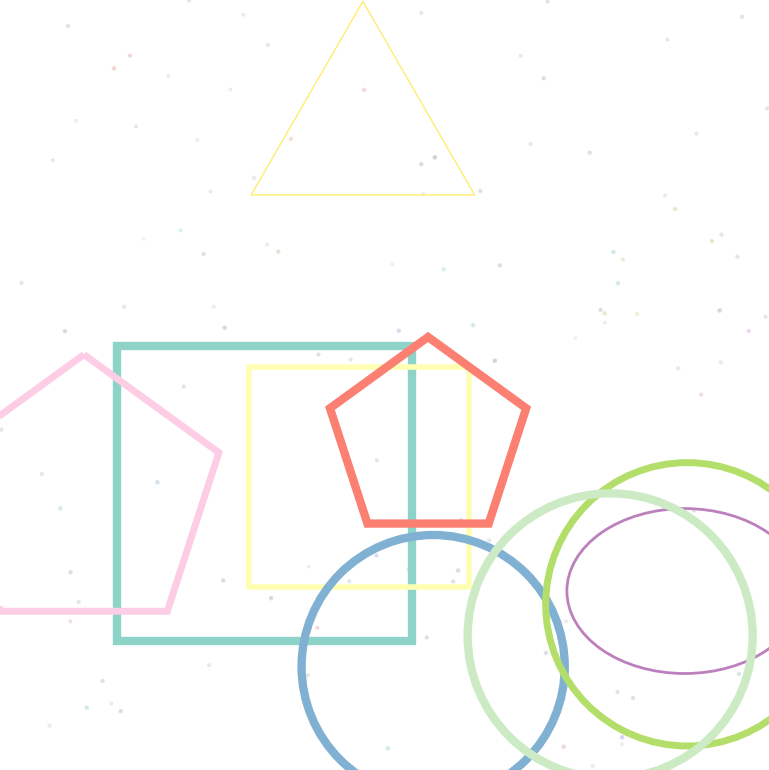[{"shape": "square", "thickness": 3, "radius": 0.96, "center": [0.343, 0.359]}, {"shape": "square", "thickness": 2, "radius": 0.72, "center": [0.466, 0.38]}, {"shape": "pentagon", "thickness": 3, "radius": 0.67, "center": [0.556, 0.428]}, {"shape": "circle", "thickness": 3, "radius": 0.85, "center": [0.563, 0.134]}, {"shape": "circle", "thickness": 2.5, "radius": 0.92, "center": [0.893, 0.215]}, {"shape": "pentagon", "thickness": 2.5, "radius": 0.92, "center": [0.109, 0.355]}, {"shape": "oval", "thickness": 1, "radius": 0.77, "center": [0.889, 0.232]}, {"shape": "circle", "thickness": 3, "radius": 0.93, "center": [0.792, 0.174]}, {"shape": "triangle", "thickness": 0.5, "radius": 0.84, "center": [0.471, 0.831]}]